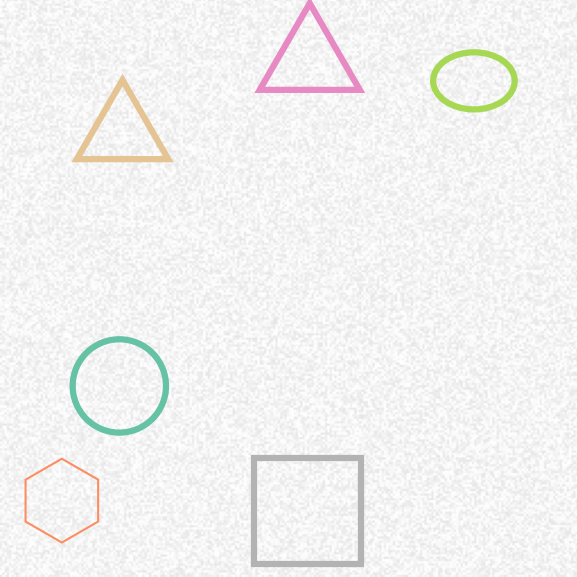[{"shape": "circle", "thickness": 3, "radius": 0.4, "center": [0.207, 0.331]}, {"shape": "hexagon", "thickness": 1, "radius": 0.36, "center": [0.107, 0.132]}, {"shape": "triangle", "thickness": 3, "radius": 0.5, "center": [0.536, 0.894]}, {"shape": "oval", "thickness": 3, "radius": 0.35, "center": [0.821, 0.859]}, {"shape": "triangle", "thickness": 3, "radius": 0.46, "center": [0.212, 0.769]}, {"shape": "square", "thickness": 3, "radius": 0.46, "center": [0.532, 0.115]}]